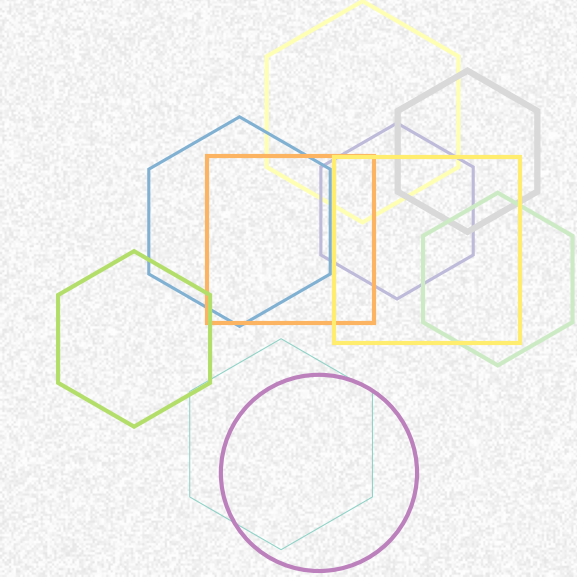[{"shape": "hexagon", "thickness": 0.5, "radius": 0.91, "center": [0.487, 0.23]}, {"shape": "hexagon", "thickness": 2, "radius": 0.96, "center": [0.628, 0.806]}, {"shape": "hexagon", "thickness": 1.5, "radius": 0.76, "center": [0.688, 0.634]}, {"shape": "hexagon", "thickness": 1.5, "radius": 0.91, "center": [0.415, 0.615]}, {"shape": "square", "thickness": 2, "radius": 0.73, "center": [0.503, 0.584]}, {"shape": "hexagon", "thickness": 2, "radius": 0.76, "center": [0.232, 0.412]}, {"shape": "hexagon", "thickness": 3, "radius": 0.7, "center": [0.81, 0.737]}, {"shape": "circle", "thickness": 2, "radius": 0.85, "center": [0.552, 0.18]}, {"shape": "hexagon", "thickness": 2, "radius": 0.75, "center": [0.862, 0.516]}, {"shape": "square", "thickness": 2, "radius": 0.8, "center": [0.74, 0.567]}]